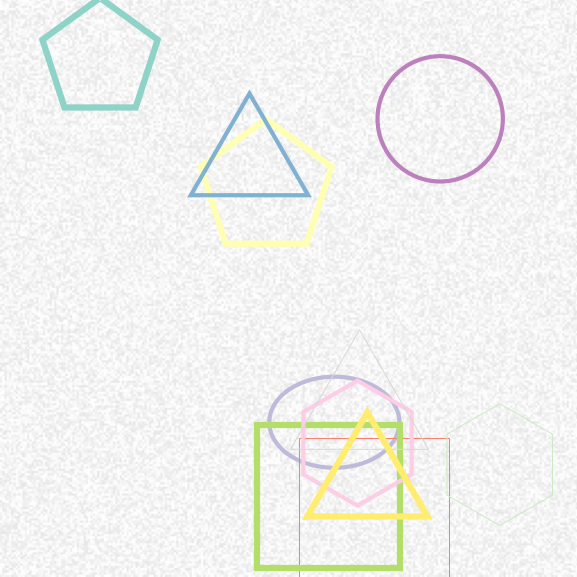[{"shape": "pentagon", "thickness": 3, "radius": 0.52, "center": [0.173, 0.898]}, {"shape": "pentagon", "thickness": 3, "radius": 0.6, "center": [0.461, 0.674]}, {"shape": "oval", "thickness": 2, "radius": 0.56, "center": [0.579, 0.268]}, {"shape": "square", "thickness": 0.5, "radius": 0.65, "center": [0.648, 0.111]}, {"shape": "triangle", "thickness": 2, "radius": 0.59, "center": [0.432, 0.72]}, {"shape": "square", "thickness": 3, "radius": 0.62, "center": [0.568, 0.14]}, {"shape": "hexagon", "thickness": 2, "radius": 0.54, "center": [0.619, 0.232]}, {"shape": "triangle", "thickness": 0.5, "radius": 0.69, "center": [0.623, 0.29]}, {"shape": "circle", "thickness": 2, "radius": 0.54, "center": [0.762, 0.793]}, {"shape": "hexagon", "thickness": 0.5, "radius": 0.53, "center": [0.865, 0.195]}, {"shape": "triangle", "thickness": 3, "radius": 0.6, "center": [0.636, 0.165]}]